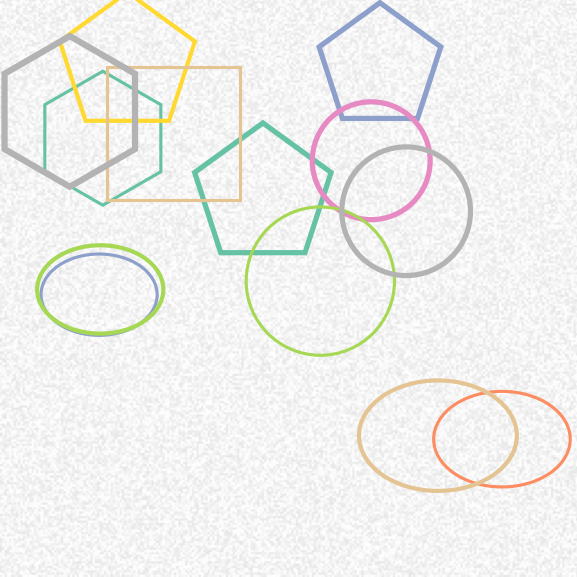[{"shape": "hexagon", "thickness": 1.5, "radius": 0.58, "center": [0.178, 0.76]}, {"shape": "pentagon", "thickness": 2.5, "radius": 0.62, "center": [0.455, 0.662]}, {"shape": "oval", "thickness": 1.5, "radius": 0.59, "center": [0.869, 0.239]}, {"shape": "oval", "thickness": 1.5, "radius": 0.5, "center": [0.172, 0.489]}, {"shape": "pentagon", "thickness": 2.5, "radius": 0.55, "center": [0.658, 0.884]}, {"shape": "circle", "thickness": 2.5, "radius": 0.51, "center": [0.643, 0.721]}, {"shape": "circle", "thickness": 1.5, "radius": 0.64, "center": [0.555, 0.512]}, {"shape": "oval", "thickness": 2, "radius": 0.55, "center": [0.174, 0.498]}, {"shape": "pentagon", "thickness": 2, "radius": 0.62, "center": [0.22, 0.89]}, {"shape": "oval", "thickness": 2, "radius": 0.68, "center": [0.758, 0.245]}, {"shape": "square", "thickness": 1.5, "radius": 0.57, "center": [0.301, 0.768]}, {"shape": "hexagon", "thickness": 3, "radius": 0.65, "center": [0.121, 0.806]}, {"shape": "circle", "thickness": 2.5, "radius": 0.56, "center": [0.703, 0.633]}]